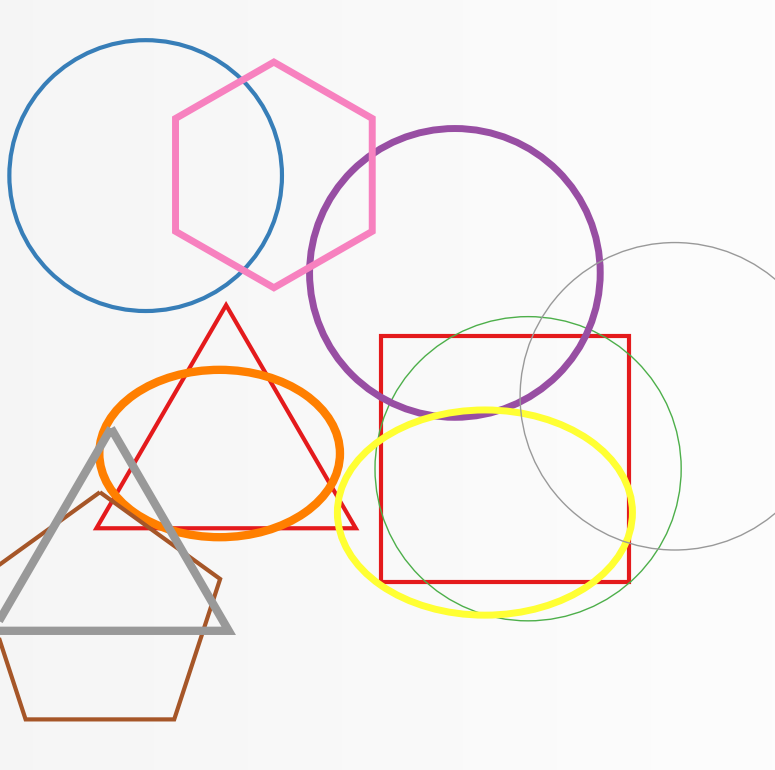[{"shape": "triangle", "thickness": 1.5, "radius": 0.97, "center": [0.292, 0.411]}, {"shape": "square", "thickness": 1.5, "radius": 0.8, "center": [0.652, 0.404]}, {"shape": "circle", "thickness": 1.5, "radius": 0.88, "center": [0.188, 0.772]}, {"shape": "circle", "thickness": 0.5, "radius": 0.99, "center": [0.681, 0.391]}, {"shape": "circle", "thickness": 2.5, "radius": 0.94, "center": [0.587, 0.646]}, {"shape": "oval", "thickness": 3, "radius": 0.78, "center": [0.283, 0.411]}, {"shape": "oval", "thickness": 2.5, "radius": 0.95, "center": [0.626, 0.334]}, {"shape": "pentagon", "thickness": 1.5, "radius": 0.82, "center": [0.129, 0.198]}, {"shape": "hexagon", "thickness": 2.5, "radius": 0.73, "center": [0.353, 0.773]}, {"shape": "triangle", "thickness": 3, "radius": 0.88, "center": [0.143, 0.268]}, {"shape": "circle", "thickness": 0.5, "radius": 1.0, "center": [0.871, 0.485]}]